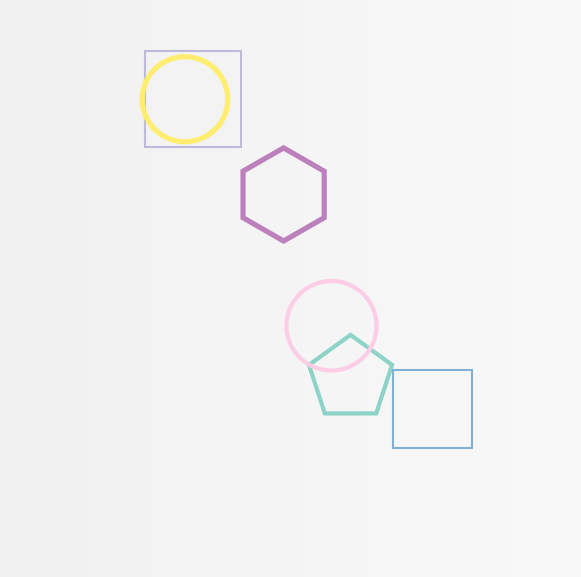[{"shape": "pentagon", "thickness": 2, "radius": 0.38, "center": [0.603, 0.344]}, {"shape": "square", "thickness": 1, "radius": 0.41, "center": [0.331, 0.828]}, {"shape": "square", "thickness": 1, "radius": 0.34, "center": [0.744, 0.29]}, {"shape": "circle", "thickness": 2, "radius": 0.39, "center": [0.57, 0.435]}, {"shape": "hexagon", "thickness": 2.5, "radius": 0.4, "center": [0.488, 0.662]}, {"shape": "circle", "thickness": 2.5, "radius": 0.37, "center": [0.318, 0.827]}]